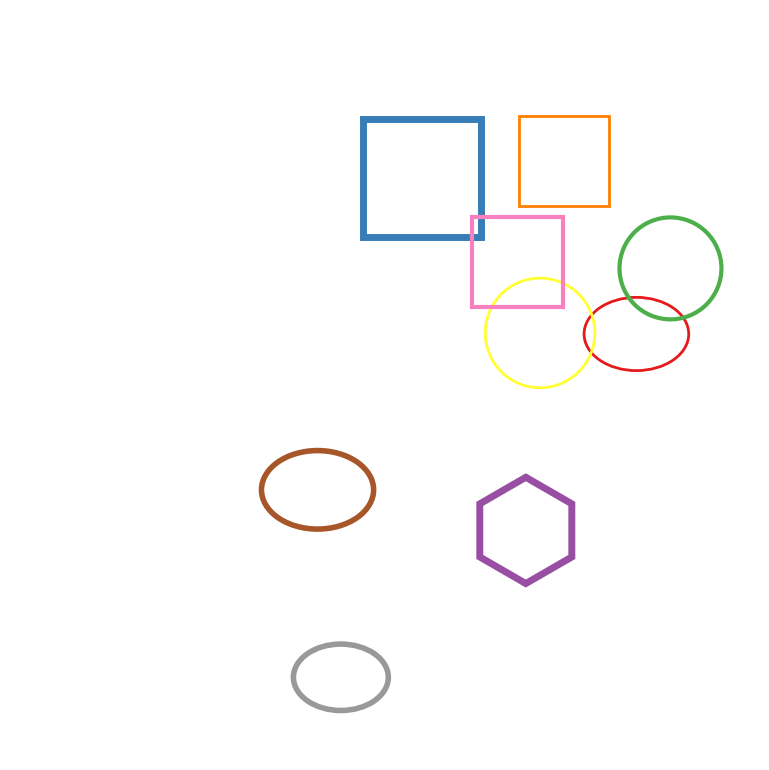[{"shape": "oval", "thickness": 1, "radius": 0.34, "center": [0.826, 0.566]}, {"shape": "square", "thickness": 2.5, "radius": 0.38, "center": [0.548, 0.769]}, {"shape": "circle", "thickness": 1.5, "radius": 0.33, "center": [0.871, 0.651]}, {"shape": "hexagon", "thickness": 2.5, "radius": 0.35, "center": [0.683, 0.311]}, {"shape": "square", "thickness": 1, "radius": 0.29, "center": [0.733, 0.791]}, {"shape": "circle", "thickness": 1, "radius": 0.36, "center": [0.701, 0.568]}, {"shape": "oval", "thickness": 2, "radius": 0.36, "center": [0.412, 0.364]}, {"shape": "square", "thickness": 1.5, "radius": 0.29, "center": [0.672, 0.66]}, {"shape": "oval", "thickness": 2, "radius": 0.31, "center": [0.443, 0.12]}]